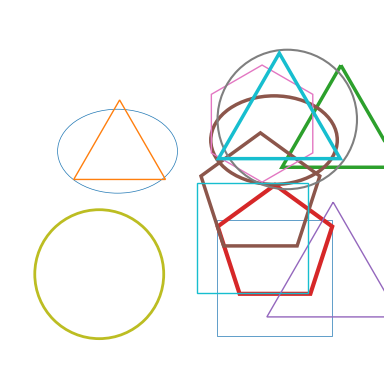[{"shape": "square", "thickness": 0.5, "radius": 0.75, "center": [0.713, 0.279]}, {"shape": "oval", "thickness": 0.5, "radius": 0.78, "center": [0.305, 0.607]}, {"shape": "triangle", "thickness": 1, "radius": 0.69, "center": [0.311, 0.603]}, {"shape": "triangle", "thickness": 2.5, "radius": 0.88, "center": [0.885, 0.654]}, {"shape": "pentagon", "thickness": 3, "radius": 0.78, "center": [0.714, 0.363]}, {"shape": "triangle", "thickness": 1, "radius": 0.99, "center": [0.865, 0.276]}, {"shape": "oval", "thickness": 2.5, "radius": 0.82, "center": [0.712, 0.636]}, {"shape": "pentagon", "thickness": 2.5, "radius": 0.81, "center": [0.676, 0.493]}, {"shape": "hexagon", "thickness": 1, "radius": 0.76, "center": [0.681, 0.679]}, {"shape": "circle", "thickness": 1.5, "radius": 0.91, "center": [0.746, 0.69]}, {"shape": "circle", "thickness": 2, "radius": 0.84, "center": [0.258, 0.288]}, {"shape": "square", "thickness": 1, "radius": 0.72, "center": [0.656, 0.382]}, {"shape": "triangle", "thickness": 2.5, "radius": 0.91, "center": [0.725, 0.679]}]